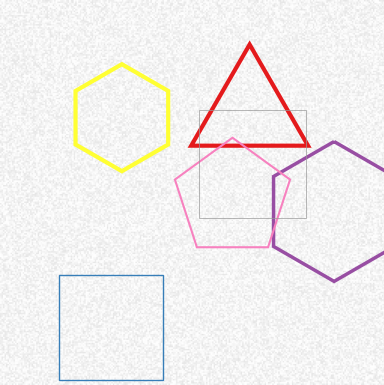[{"shape": "triangle", "thickness": 3, "radius": 0.88, "center": [0.648, 0.709]}, {"shape": "square", "thickness": 1, "radius": 0.68, "center": [0.288, 0.149]}, {"shape": "hexagon", "thickness": 2.5, "radius": 0.91, "center": [0.868, 0.451]}, {"shape": "hexagon", "thickness": 3, "radius": 0.69, "center": [0.317, 0.694]}, {"shape": "pentagon", "thickness": 1.5, "radius": 0.79, "center": [0.604, 0.485]}, {"shape": "square", "thickness": 0.5, "radius": 0.7, "center": [0.655, 0.574]}]